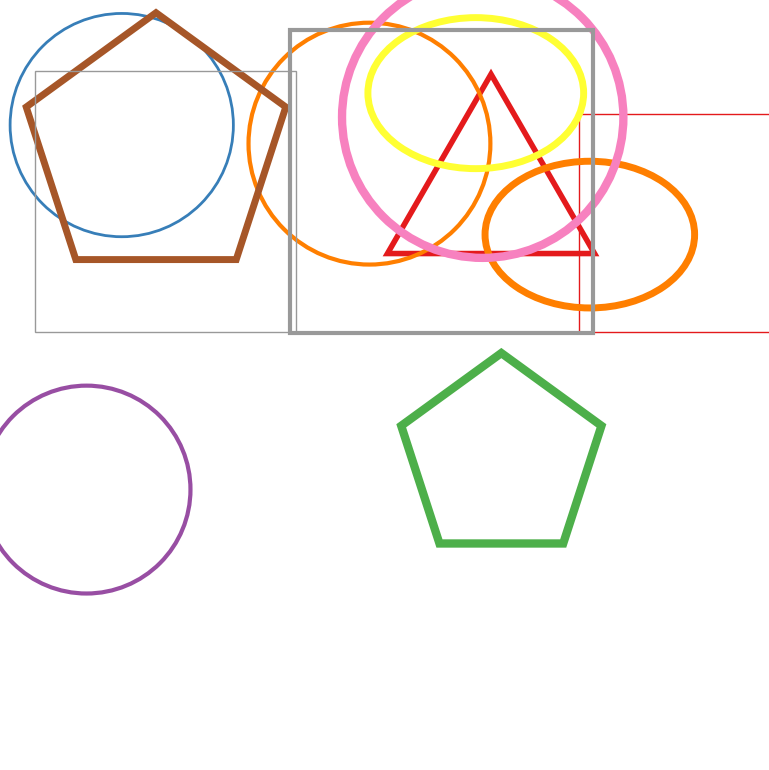[{"shape": "square", "thickness": 0.5, "radius": 0.71, "center": [0.894, 0.711]}, {"shape": "triangle", "thickness": 2, "radius": 0.78, "center": [0.638, 0.748]}, {"shape": "circle", "thickness": 1, "radius": 0.72, "center": [0.158, 0.838]}, {"shape": "pentagon", "thickness": 3, "radius": 0.68, "center": [0.651, 0.405]}, {"shape": "circle", "thickness": 1.5, "radius": 0.67, "center": [0.112, 0.364]}, {"shape": "circle", "thickness": 1.5, "radius": 0.79, "center": [0.48, 0.813]}, {"shape": "oval", "thickness": 2.5, "radius": 0.68, "center": [0.766, 0.695]}, {"shape": "oval", "thickness": 2.5, "radius": 0.7, "center": [0.618, 0.879]}, {"shape": "pentagon", "thickness": 2.5, "radius": 0.89, "center": [0.203, 0.806]}, {"shape": "circle", "thickness": 3, "radius": 0.91, "center": [0.627, 0.848]}, {"shape": "square", "thickness": 0.5, "radius": 0.85, "center": [0.215, 0.738]}, {"shape": "square", "thickness": 1.5, "radius": 0.98, "center": [0.573, 0.764]}]